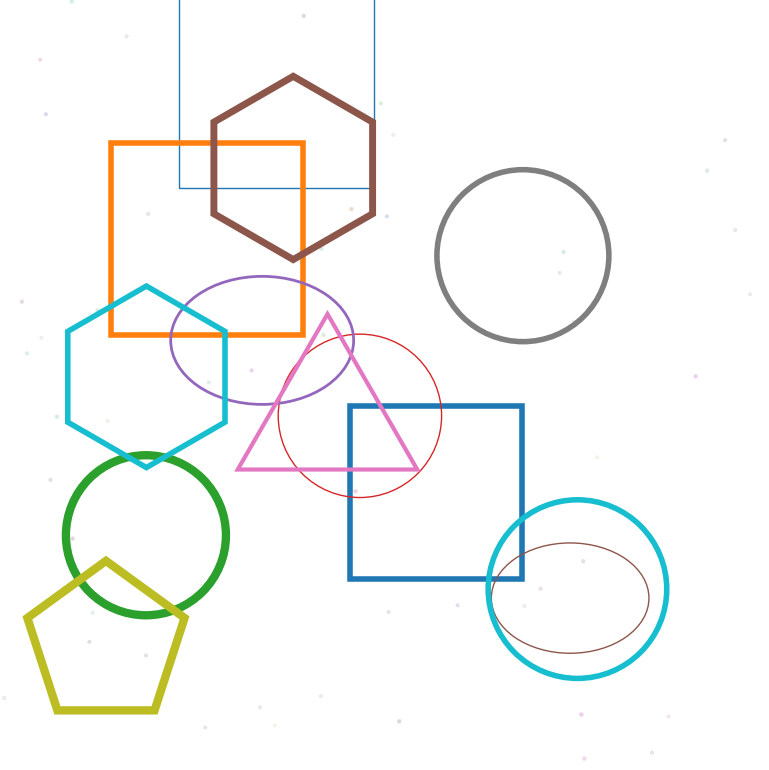[{"shape": "square", "thickness": 2, "radius": 0.56, "center": [0.566, 0.36]}, {"shape": "square", "thickness": 0.5, "radius": 0.63, "center": [0.359, 0.882]}, {"shape": "square", "thickness": 2, "radius": 0.62, "center": [0.269, 0.689]}, {"shape": "circle", "thickness": 3, "radius": 0.52, "center": [0.19, 0.305]}, {"shape": "circle", "thickness": 0.5, "radius": 0.53, "center": [0.467, 0.46]}, {"shape": "oval", "thickness": 1, "radius": 0.59, "center": [0.34, 0.558]}, {"shape": "oval", "thickness": 0.5, "radius": 0.51, "center": [0.74, 0.223]}, {"shape": "hexagon", "thickness": 2.5, "radius": 0.6, "center": [0.381, 0.782]}, {"shape": "triangle", "thickness": 1.5, "radius": 0.67, "center": [0.425, 0.458]}, {"shape": "circle", "thickness": 2, "radius": 0.56, "center": [0.679, 0.668]}, {"shape": "pentagon", "thickness": 3, "radius": 0.54, "center": [0.138, 0.164]}, {"shape": "hexagon", "thickness": 2, "radius": 0.59, "center": [0.19, 0.511]}, {"shape": "circle", "thickness": 2, "radius": 0.58, "center": [0.75, 0.235]}]